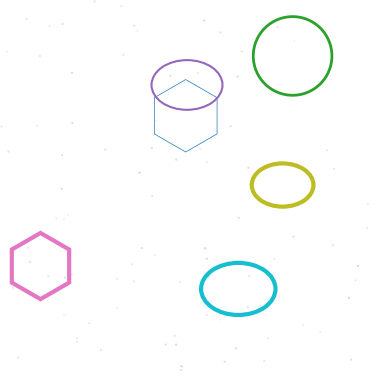[{"shape": "hexagon", "thickness": 0.5, "radius": 0.47, "center": [0.482, 0.699]}, {"shape": "circle", "thickness": 2, "radius": 0.51, "center": [0.76, 0.855]}, {"shape": "oval", "thickness": 1.5, "radius": 0.46, "center": [0.486, 0.779]}, {"shape": "hexagon", "thickness": 3, "radius": 0.43, "center": [0.105, 0.309]}, {"shape": "oval", "thickness": 3, "radius": 0.4, "center": [0.734, 0.519]}, {"shape": "oval", "thickness": 3, "radius": 0.48, "center": [0.619, 0.25]}]